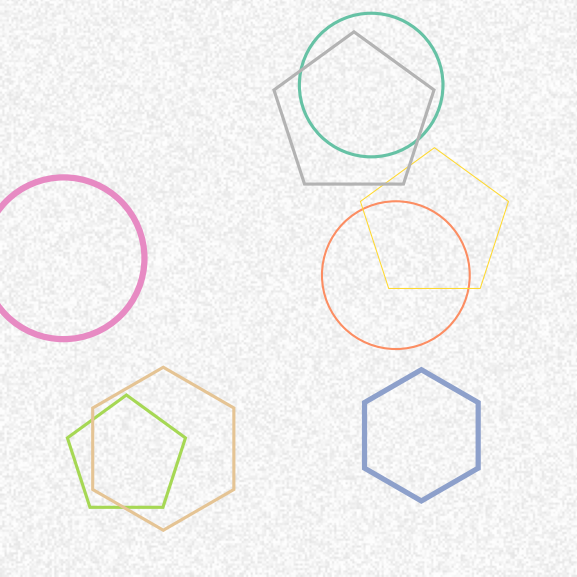[{"shape": "circle", "thickness": 1.5, "radius": 0.62, "center": [0.643, 0.852]}, {"shape": "circle", "thickness": 1, "radius": 0.64, "center": [0.685, 0.523]}, {"shape": "hexagon", "thickness": 2.5, "radius": 0.57, "center": [0.73, 0.245]}, {"shape": "circle", "thickness": 3, "radius": 0.7, "center": [0.11, 0.552]}, {"shape": "pentagon", "thickness": 1.5, "radius": 0.54, "center": [0.219, 0.208]}, {"shape": "pentagon", "thickness": 0.5, "radius": 0.67, "center": [0.752, 0.609]}, {"shape": "hexagon", "thickness": 1.5, "radius": 0.71, "center": [0.283, 0.222]}, {"shape": "pentagon", "thickness": 1.5, "radius": 0.73, "center": [0.613, 0.798]}]